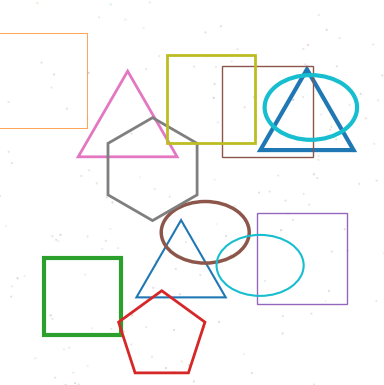[{"shape": "triangle", "thickness": 1.5, "radius": 0.67, "center": [0.47, 0.294]}, {"shape": "triangle", "thickness": 3, "radius": 0.7, "center": [0.797, 0.68]}, {"shape": "square", "thickness": 0.5, "radius": 0.62, "center": [0.101, 0.791]}, {"shape": "square", "thickness": 3, "radius": 0.5, "center": [0.214, 0.23]}, {"shape": "pentagon", "thickness": 2, "radius": 0.59, "center": [0.42, 0.127]}, {"shape": "square", "thickness": 1, "radius": 0.59, "center": [0.785, 0.329]}, {"shape": "oval", "thickness": 2.5, "radius": 0.57, "center": [0.533, 0.397]}, {"shape": "square", "thickness": 1, "radius": 0.59, "center": [0.694, 0.711]}, {"shape": "triangle", "thickness": 2, "radius": 0.74, "center": [0.332, 0.667]}, {"shape": "hexagon", "thickness": 2, "radius": 0.67, "center": [0.396, 0.561]}, {"shape": "square", "thickness": 2, "radius": 0.57, "center": [0.548, 0.743]}, {"shape": "oval", "thickness": 3, "radius": 0.6, "center": [0.807, 0.721]}, {"shape": "oval", "thickness": 1.5, "radius": 0.57, "center": [0.676, 0.311]}]